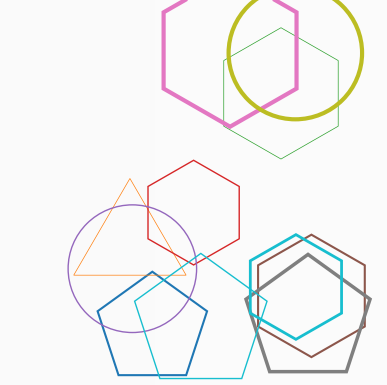[{"shape": "pentagon", "thickness": 1.5, "radius": 0.74, "center": [0.393, 0.146]}, {"shape": "triangle", "thickness": 0.5, "radius": 0.84, "center": [0.335, 0.369]}, {"shape": "hexagon", "thickness": 0.5, "radius": 0.85, "center": [0.725, 0.757]}, {"shape": "hexagon", "thickness": 1, "radius": 0.68, "center": [0.5, 0.448]}, {"shape": "circle", "thickness": 1, "radius": 0.83, "center": [0.342, 0.302]}, {"shape": "hexagon", "thickness": 1.5, "radius": 0.79, "center": [0.804, 0.231]}, {"shape": "hexagon", "thickness": 3, "radius": 0.99, "center": [0.594, 0.869]}, {"shape": "pentagon", "thickness": 2.5, "radius": 0.84, "center": [0.795, 0.171]}, {"shape": "circle", "thickness": 3, "radius": 0.86, "center": [0.762, 0.862]}, {"shape": "hexagon", "thickness": 2, "radius": 0.68, "center": [0.764, 0.255]}, {"shape": "pentagon", "thickness": 1, "radius": 0.9, "center": [0.518, 0.162]}]